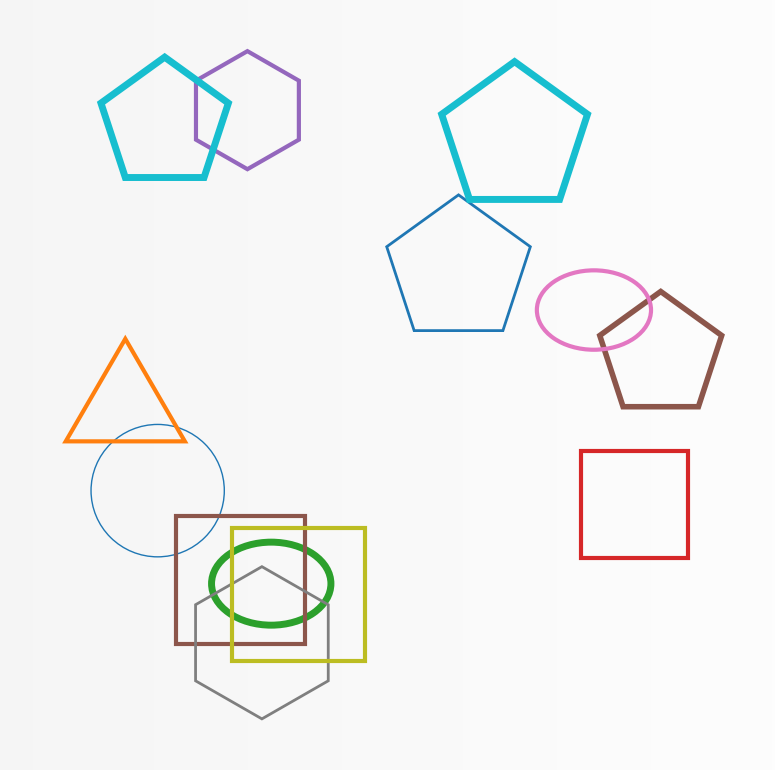[{"shape": "circle", "thickness": 0.5, "radius": 0.43, "center": [0.203, 0.363]}, {"shape": "pentagon", "thickness": 1, "radius": 0.49, "center": [0.592, 0.649]}, {"shape": "triangle", "thickness": 1.5, "radius": 0.44, "center": [0.162, 0.471]}, {"shape": "oval", "thickness": 2.5, "radius": 0.39, "center": [0.35, 0.242]}, {"shape": "square", "thickness": 1.5, "radius": 0.35, "center": [0.819, 0.345]}, {"shape": "hexagon", "thickness": 1.5, "radius": 0.38, "center": [0.319, 0.857]}, {"shape": "square", "thickness": 1.5, "radius": 0.42, "center": [0.31, 0.247]}, {"shape": "pentagon", "thickness": 2, "radius": 0.41, "center": [0.853, 0.539]}, {"shape": "oval", "thickness": 1.5, "radius": 0.37, "center": [0.766, 0.597]}, {"shape": "hexagon", "thickness": 1, "radius": 0.49, "center": [0.338, 0.165]}, {"shape": "square", "thickness": 1.5, "radius": 0.43, "center": [0.386, 0.228]}, {"shape": "pentagon", "thickness": 2.5, "radius": 0.49, "center": [0.664, 0.821]}, {"shape": "pentagon", "thickness": 2.5, "radius": 0.43, "center": [0.212, 0.839]}]